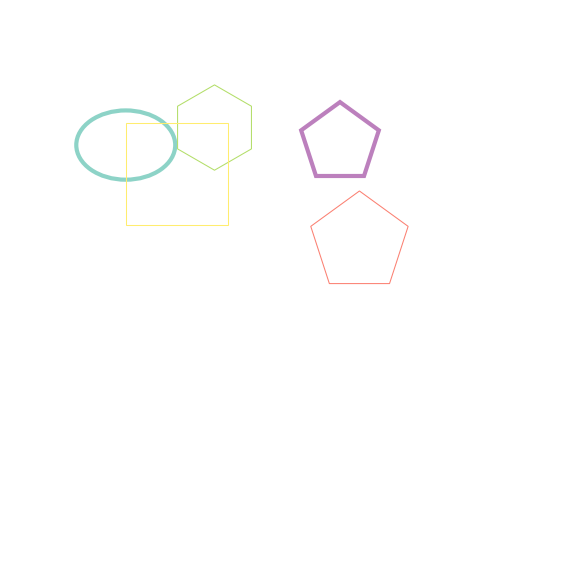[{"shape": "oval", "thickness": 2, "radius": 0.43, "center": [0.218, 0.748]}, {"shape": "pentagon", "thickness": 0.5, "radius": 0.44, "center": [0.622, 0.58]}, {"shape": "hexagon", "thickness": 0.5, "radius": 0.37, "center": [0.371, 0.778]}, {"shape": "pentagon", "thickness": 2, "radius": 0.35, "center": [0.589, 0.752]}, {"shape": "square", "thickness": 0.5, "radius": 0.44, "center": [0.307, 0.698]}]